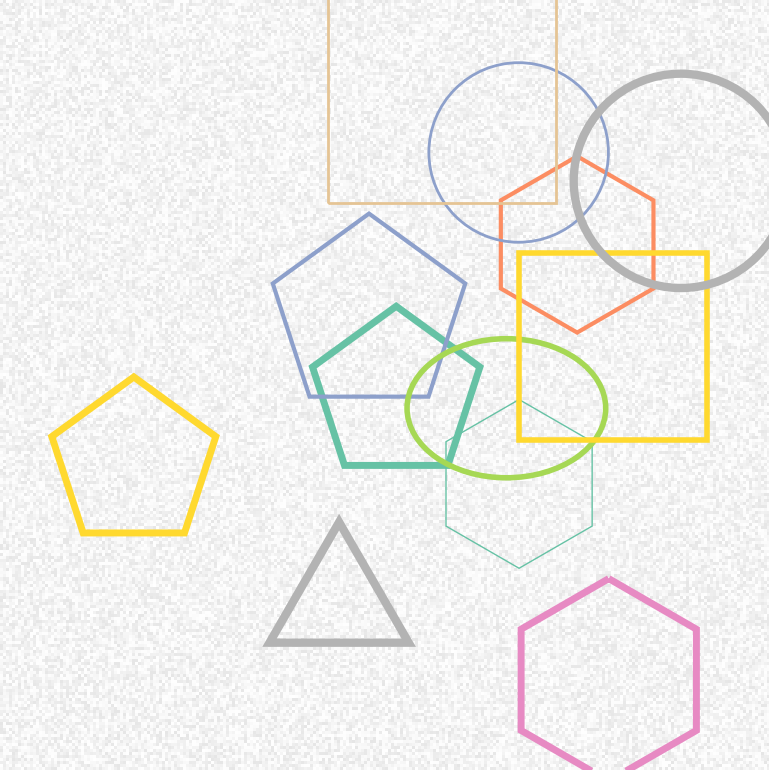[{"shape": "pentagon", "thickness": 2.5, "radius": 0.57, "center": [0.515, 0.488]}, {"shape": "hexagon", "thickness": 0.5, "radius": 0.55, "center": [0.674, 0.372]}, {"shape": "hexagon", "thickness": 1.5, "radius": 0.57, "center": [0.75, 0.683]}, {"shape": "circle", "thickness": 1, "radius": 0.58, "center": [0.674, 0.802]}, {"shape": "pentagon", "thickness": 1.5, "radius": 0.66, "center": [0.479, 0.591]}, {"shape": "hexagon", "thickness": 2.5, "radius": 0.66, "center": [0.791, 0.117]}, {"shape": "oval", "thickness": 2, "radius": 0.65, "center": [0.658, 0.47]}, {"shape": "pentagon", "thickness": 2.5, "radius": 0.56, "center": [0.174, 0.398]}, {"shape": "square", "thickness": 2, "radius": 0.61, "center": [0.796, 0.55]}, {"shape": "square", "thickness": 1, "radius": 0.74, "center": [0.574, 0.885]}, {"shape": "circle", "thickness": 3, "radius": 0.7, "center": [0.884, 0.765]}, {"shape": "triangle", "thickness": 3, "radius": 0.52, "center": [0.44, 0.218]}]